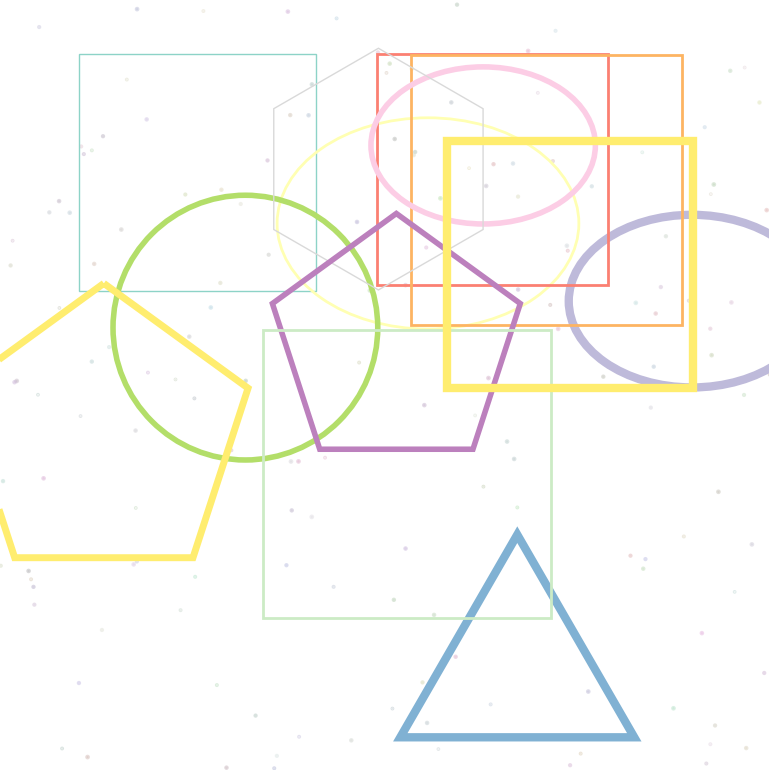[{"shape": "square", "thickness": 0.5, "radius": 0.77, "center": [0.257, 0.776]}, {"shape": "oval", "thickness": 1, "radius": 0.98, "center": [0.556, 0.71]}, {"shape": "oval", "thickness": 3, "radius": 0.8, "center": [0.899, 0.609]}, {"shape": "square", "thickness": 1, "radius": 0.75, "center": [0.639, 0.78]}, {"shape": "triangle", "thickness": 3, "radius": 0.88, "center": [0.672, 0.13]}, {"shape": "square", "thickness": 1, "radius": 0.88, "center": [0.71, 0.753]}, {"shape": "circle", "thickness": 2, "radius": 0.86, "center": [0.319, 0.575]}, {"shape": "oval", "thickness": 2, "radius": 0.73, "center": [0.628, 0.811]}, {"shape": "hexagon", "thickness": 0.5, "radius": 0.78, "center": [0.491, 0.78]}, {"shape": "pentagon", "thickness": 2, "radius": 0.85, "center": [0.515, 0.553]}, {"shape": "square", "thickness": 1, "radius": 0.94, "center": [0.529, 0.385]}, {"shape": "square", "thickness": 3, "radius": 0.8, "center": [0.74, 0.657]}, {"shape": "pentagon", "thickness": 2.5, "radius": 0.98, "center": [0.135, 0.435]}]